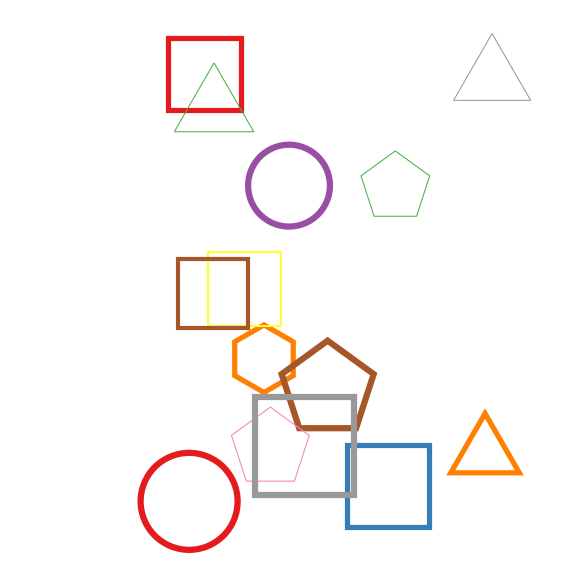[{"shape": "square", "thickness": 2.5, "radius": 0.31, "center": [0.354, 0.871]}, {"shape": "circle", "thickness": 3, "radius": 0.42, "center": [0.327, 0.131]}, {"shape": "square", "thickness": 2.5, "radius": 0.36, "center": [0.671, 0.157]}, {"shape": "triangle", "thickness": 0.5, "radius": 0.4, "center": [0.371, 0.811]}, {"shape": "pentagon", "thickness": 0.5, "radius": 0.31, "center": [0.685, 0.675]}, {"shape": "circle", "thickness": 3, "radius": 0.35, "center": [0.5, 0.678]}, {"shape": "triangle", "thickness": 2.5, "radius": 0.34, "center": [0.84, 0.215]}, {"shape": "hexagon", "thickness": 2.5, "radius": 0.29, "center": [0.457, 0.378]}, {"shape": "square", "thickness": 1, "radius": 0.32, "center": [0.423, 0.499]}, {"shape": "square", "thickness": 2, "radius": 0.3, "center": [0.369, 0.491]}, {"shape": "pentagon", "thickness": 3, "radius": 0.42, "center": [0.567, 0.325]}, {"shape": "pentagon", "thickness": 0.5, "radius": 0.35, "center": [0.468, 0.223]}, {"shape": "triangle", "thickness": 0.5, "radius": 0.39, "center": [0.852, 0.864]}, {"shape": "square", "thickness": 3, "radius": 0.43, "center": [0.527, 0.227]}]